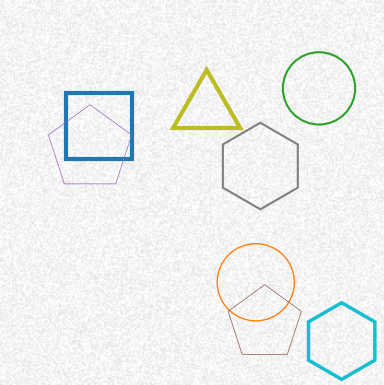[{"shape": "square", "thickness": 3, "radius": 0.43, "center": [0.256, 0.674]}, {"shape": "circle", "thickness": 1, "radius": 0.5, "center": [0.664, 0.267]}, {"shape": "circle", "thickness": 1.5, "radius": 0.47, "center": [0.829, 0.771]}, {"shape": "pentagon", "thickness": 0.5, "radius": 0.57, "center": [0.234, 0.614]}, {"shape": "pentagon", "thickness": 0.5, "radius": 0.5, "center": [0.688, 0.16]}, {"shape": "hexagon", "thickness": 1.5, "radius": 0.56, "center": [0.676, 0.569]}, {"shape": "triangle", "thickness": 3, "radius": 0.5, "center": [0.537, 0.718]}, {"shape": "hexagon", "thickness": 2.5, "radius": 0.5, "center": [0.887, 0.114]}]